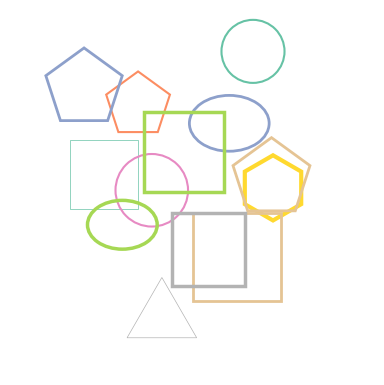[{"shape": "square", "thickness": 0.5, "radius": 0.44, "center": [0.27, 0.547]}, {"shape": "circle", "thickness": 1.5, "radius": 0.41, "center": [0.657, 0.867]}, {"shape": "pentagon", "thickness": 1.5, "radius": 0.44, "center": [0.359, 0.727]}, {"shape": "pentagon", "thickness": 2, "radius": 0.52, "center": [0.218, 0.771]}, {"shape": "oval", "thickness": 2, "radius": 0.52, "center": [0.596, 0.68]}, {"shape": "circle", "thickness": 1.5, "radius": 0.47, "center": [0.394, 0.506]}, {"shape": "oval", "thickness": 2.5, "radius": 0.45, "center": [0.318, 0.416]}, {"shape": "square", "thickness": 2.5, "radius": 0.52, "center": [0.478, 0.605]}, {"shape": "hexagon", "thickness": 3, "radius": 0.42, "center": [0.709, 0.512]}, {"shape": "pentagon", "thickness": 2, "radius": 0.53, "center": [0.705, 0.537]}, {"shape": "square", "thickness": 2, "radius": 0.57, "center": [0.616, 0.332]}, {"shape": "square", "thickness": 2.5, "radius": 0.47, "center": [0.542, 0.352]}, {"shape": "triangle", "thickness": 0.5, "radius": 0.52, "center": [0.42, 0.175]}]